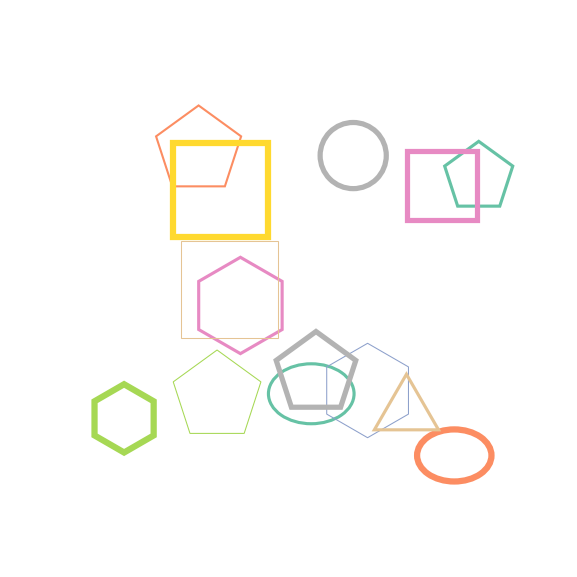[{"shape": "oval", "thickness": 1.5, "radius": 0.37, "center": [0.539, 0.317]}, {"shape": "pentagon", "thickness": 1.5, "radius": 0.31, "center": [0.829, 0.692]}, {"shape": "oval", "thickness": 3, "radius": 0.32, "center": [0.787, 0.21]}, {"shape": "pentagon", "thickness": 1, "radius": 0.39, "center": [0.344, 0.739]}, {"shape": "hexagon", "thickness": 0.5, "radius": 0.41, "center": [0.637, 0.323]}, {"shape": "square", "thickness": 2.5, "radius": 0.3, "center": [0.765, 0.678]}, {"shape": "hexagon", "thickness": 1.5, "radius": 0.42, "center": [0.416, 0.47]}, {"shape": "hexagon", "thickness": 3, "radius": 0.3, "center": [0.215, 0.275]}, {"shape": "pentagon", "thickness": 0.5, "radius": 0.4, "center": [0.376, 0.313]}, {"shape": "square", "thickness": 3, "radius": 0.41, "center": [0.382, 0.67]}, {"shape": "triangle", "thickness": 1.5, "radius": 0.32, "center": [0.704, 0.287]}, {"shape": "square", "thickness": 0.5, "radius": 0.42, "center": [0.398, 0.498]}, {"shape": "circle", "thickness": 2.5, "radius": 0.29, "center": [0.612, 0.73]}, {"shape": "pentagon", "thickness": 2.5, "radius": 0.36, "center": [0.547, 0.353]}]